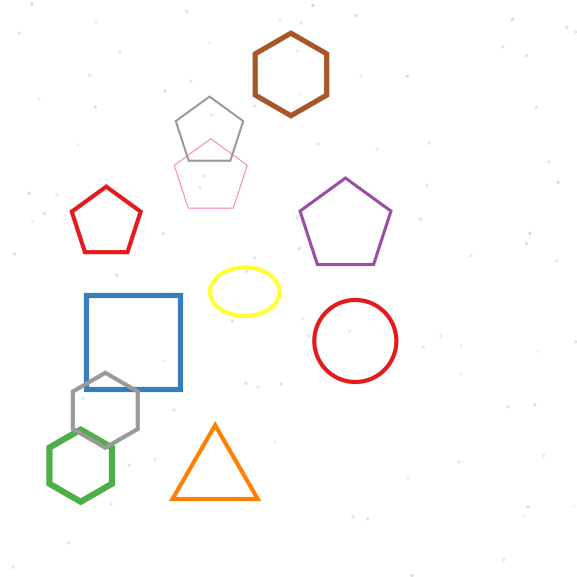[{"shape": "pentagon", "thickness": 2, "radius": 0.31, "center": [0.184, 0.613]}, {"shape": "circle", "thickness": 2, "radius": 0.36, "center": [0.615, 0.409]}, {"shape": "square", "thickness": 2.5, "radius": 0.41, "center": [0.231, 0.407]}, {"shape": "hexagon", "thickness": 3, "radius": 0.31, "center": [0.14, 0.193]}, {"shape": "pentagon", "thickness": 1.5, "radius": 0.41, "center": [0.598, 0.608]}, {"shape": "triangle", "thickness": 2, "radius": 0.43, "center": [0.373, 0.178]}, {"shape": "oval", "thickness": 2, "radius": 0.3, "center": [0.424, 0.494]}, {"shape": "hexagon", "thickness": 2.5, "radius": 0.36, "center": [0.504, 0.87]}, {"shape": "pentagon", "thickness": 0.5, "radius": 0.33, "center": [0.365, 0.692]}, {"shape": "hexagon", "thickness": 2, "radius": 0.32, "center": [0.182, 0.289]}, {"shape": "pentagon", "thickness": 1, "radius": 0.31, "center": [0.363, 0.77]}]